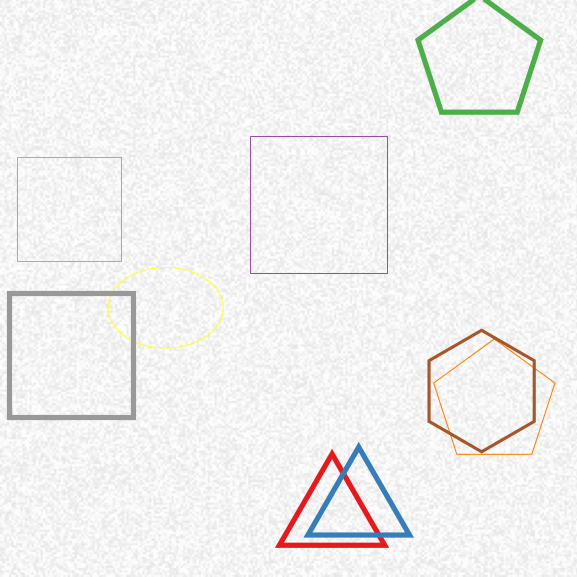[{"shape": "triangle", "thickness": 2.5, "radius": 0.53, "center": [0.575, 0.108]}, {"shape": "triangle", "thickness": 2.5, "radius": 0.51, "center": [0.621, 0.123]}, {"shape": "pentagon", "thickness": 2.5, "radius": 0.56, "center": [0.83, 0.895]}, {"shape": "square", "thickness": 0.5, "radius": 0.59, "center": [0.551, 0.645]}, {"shape": "pentagon", "thickness": 0.5, "radius": 0.55, "center": [0.856, 0.302]}, {"shape": "oval", "thickness": 0.5, "radius": 0.5, "center": [0.287, 0.466]}, {"shape": "hexagon", "thickness": 1.5, "radius": 0.53, "center": [0.834, 0.322]}, {"shape": "square", "thickness": 0.5, "radius": 0.45, "center": [0.119, 0.637]}, {"shape": "square", "thickness": 2.5, "radius": 0.53, "center": [0.123, 0.384]}]